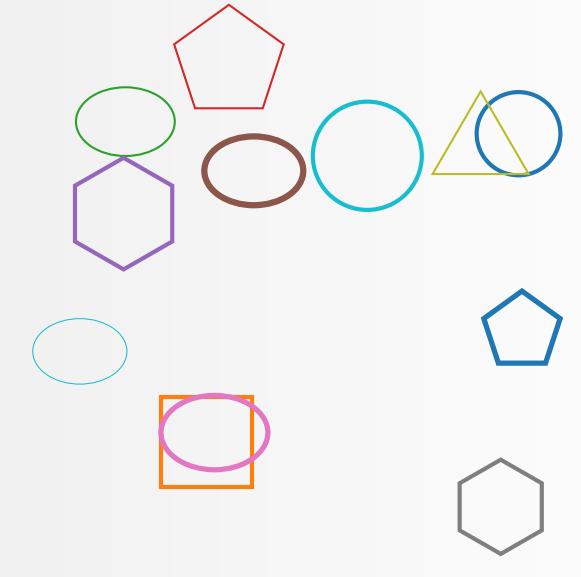[{"shape": "pentagon", "thickness": 2.5, "radius": 0.35, "center": [0.898, 0.426]}, {"shape": "circle", "thickness": 2, "radius": 0.36, "center": [0.892, 0.768]}, {"shape": "square", "thickness": 2, "radius": 0.39, "center": [0.355, 0.233]}, {"shape": "oval", "thickness": 1, "radius": 0.42, "center": [0.216, 0.788]}, {"shape": "pentagon", "thickness": 1, "radius": 0.5, "center": [0.394, 0.892]}, {"shape": "hexagon", "thickness": 2, "radius": 0.48, "center": [0.213, 0.629]}, {"shape": "oval", "thickness": 3, "radius": 0.43, "center": [0.437, 0.703]}, {"shape": "oval", "thickness": 2.5, "radius": 0.46, "center": [0.369, 0.25]}, {"shape": "hexagon", "thickness": 2, "radius": 0.41, "center": [0.861, 0.122]}, {"shape": "triangle", "thickness": 1, "radius": 0.48, "center": [0.827, 0.745]}, {"shape": "oval", "thickness": 0.5, "radius": 0.41, "center": [0.137, 0.391]}, {"shape": "circle", "thickness": 2, "radius": 0.47, "center": [0.632, 0.729]}]